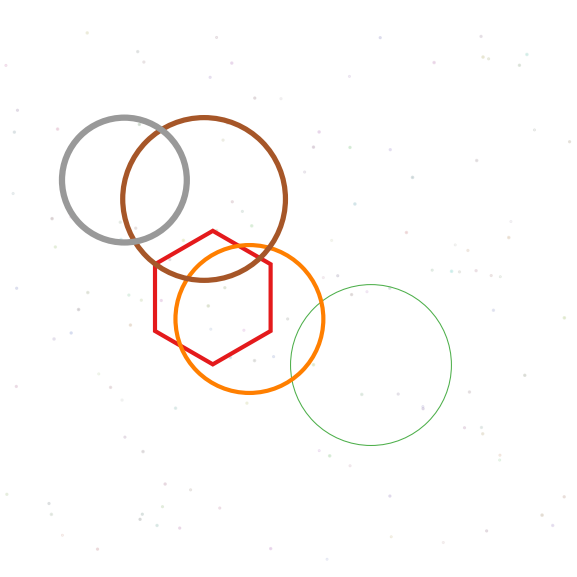[{"shape": "hexagon", "thickness": 2, "radius": 0.58, "center": [0.369, 0.484]}, {"shape": "circle", "thickness": 0.5, "radius": 0.7, "center": [0.642, 0.367]}, {"shape": "circle", "thickness": 2, "radius": 0.64, "center": [0.432, 0.447]}, {"shape": "circle", "thickness": 2.5, "radius": 0.7, "center": [0.353, 0.655]}, {"shape": "circle", "thickness": 3, "radius": 0.54, "center": [0.215, 0.687]}]